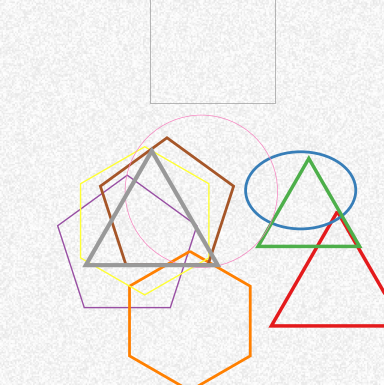[{"shape": "triangle", "thickness": 2.5, "radius": 0.99, "center": [0.876, 0.252]}, {"shape": "oval", "thickness": 2, "radius": 0.72, "center": [0.781, 0.506]}, {"shape": "triangle", "thickness": 2.5, "radius": 0.76, "center": [0.802, 0.436]}, {"shape": "pentagon", "thickness": 1, "radius": 0.95, "center": [0.331, 0.355]}, {"shape": "hexagon", "thickness": 2, "radius": 0.91, "center": [0.493, 0.166]}, {"shape": "hexagon", "thickness": 1, "radius": 0.96, "center": [0.376, 0.426]}, {"shape": "pentagon", "thickness": 2, "radius": 0.91, "center": [0.434, 0.46]}, {"shape": "circle", "thickness": 0.5, "radius": 0.99, "center": [0.523, 0.503]}, {"shape": "square", "thickness": 0.5, "radius": 0.81, "center": [0.553, 0.895]}, {"shape": "triangle", "thickness": 3, "radius": 0.99, "center": [0.394, 0.41]}]